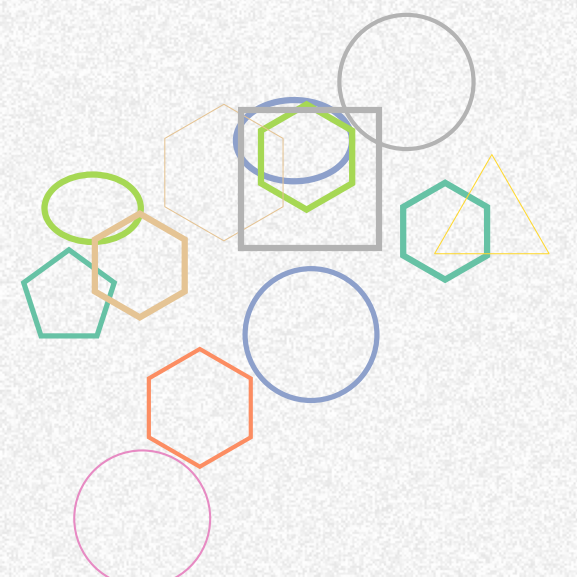[{"shape": "pentagon", "thickness": 2.5, "radius": 0.41, "center": [0.119, 0.484]}, {"shape": "hexagon", "thickness": 3, "radius": 0.42, "center": [0.771, 0.599]}, {"shape": "hexagon", "thickness": 2, "radius": 0.51, "center": [0.346, 0.293]}, {"shape": "oval", "thickness": 3, "radius": 0.5, "center": [0.509, 0.756]}, {"shape": "circle", "thickness": 2.5, "radius": 0.57, "center": [0.539, 0.42]}, {"shape": "circle", "thickness": 1, "radius": 0.59, "center": [0.246, 0.101]}, {"shape": "oval", "thickness": 3, "radius": 0.42, "center": [0.16, 0.639]}, {"shape": "hexagon", "thickness": 3, "radius": 0.46, "center": [0.531, 0.727]}, {"shape": "triangle", "thickness": 0.5, "radius": 0.57, "center": [0.852, 0.617]}, {"shape": "hexagon", "thickness": 3, "radius": 0.45, "center": [0.242, 0.539]}, {"shape": "hexagon", "thickness": 0.5, "radius": 0.59, "center": [0.388, 0.7]}, {"shape": "circle", "thickness": 2, "radius": 0.58, "center": [0.704, 0.857]}, {"shape": "square", "thickness": 3, "radius": 0.6, "center": [0.537, 0.689]}]